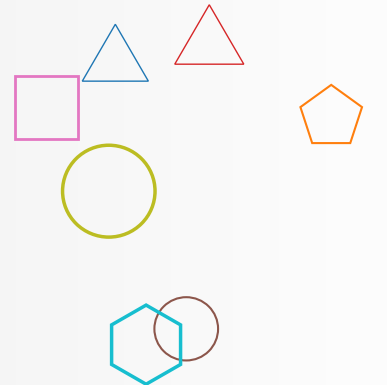[{"shape": "triangle", "thickness": 1, "radius": 0.49, "center": [0.298, 0.838]}, {"shape": "pentagon", "thickness": 1.5, "radius": 0.42, "center": [0.855, 0.696]}, {"shape": "triangle", "thickness": 1, "radius": 0.51, "center": [0.54, 0.885]}, {"shape": "circle", "thickness": 1.5, "radius": 0.41, "center": [0.481, 0.146]}, {"shape": "square", "thickness": 2, "radius": 0.41, "center": [0.12, 0.722]}, {"shape": "circle", "thickness": 2.5, "radius": 0.6, "center": [0.281, 0.503]}, {"shape": "hexagon", "thickness": 2.5, "radius": 0.51, "center": [0.377, 0.105]}]